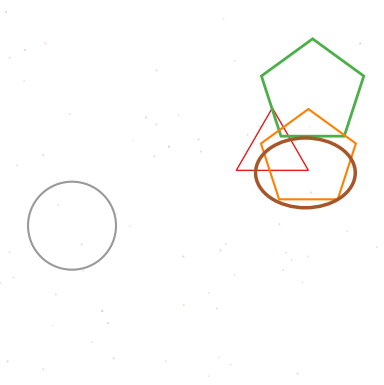[{"shape": "triangle", "thickness": 1, "radius": 0.54, "center": [0.707, 0.612]}, {"shape": "pentagon", "thickness": 2, "radius": 0.7, "center": [0.812, 0.759]}, {"shape": "pentagon", "thickness": 1.5, "radius": 0.65, "center": [0.801, 0.587]}, {"shape": "oval", "thickness": 2.5, "radius": 0.65, "center": [0.793, 0.551]}, {"shape": "circle", "thickness": 1.5, "radius": 0.57, "center": [0.187, 0.414]}]